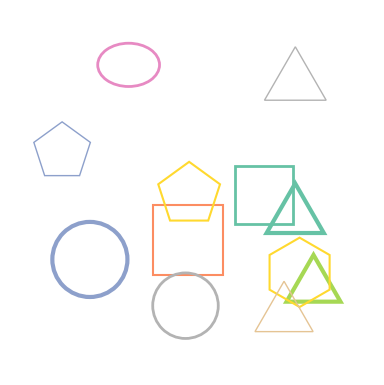[{"shape": "triangle", "thickness": 3, "radius": 0.43, "center": [0.767, 0.438]}, {"shape": "square", "thickness": 2, "radius": 0.38, "center": [0.686, 0.494]}, {"shape": "square", "thickness": 1.5, "radius": 0.46, "center": [0.487, 0.377]}, {"shape": "pentagon", "thickness": 1, "radius": 0.39, "center": [0.161, 0.606]}, {"shape": "circle", "thickness": 3, "radius": 0.49, "center": [0.233, 0.326]}, {"shape": "oval", "thickness": 2, "radius": 0.4, "center": [0.334, 0.832]}, {"shape": "triangle", "thickness": 3, "radius": 0.4, "center": [0.814, 0.257]}, {"shape": "hexagon", "thickness": 1.5, "radius": 0.45, "center": [0.778, 0.293]}, {"shape": "pentagon", "thickness": 1.5, "radius": 0.42, "center": [0.491, 0.495]}, {"shape": "triangle", "thickness": 1, "radius": 0.44, "center": [0.738, 0.182]}, {"shape": "circle", "thickness": 2, "radius": 0.43, "center": [0.482, 0.206]}, {"shape": "triangle", "thickness": 1, "radius": 0.46, "center": [0.767, 0.786]}]